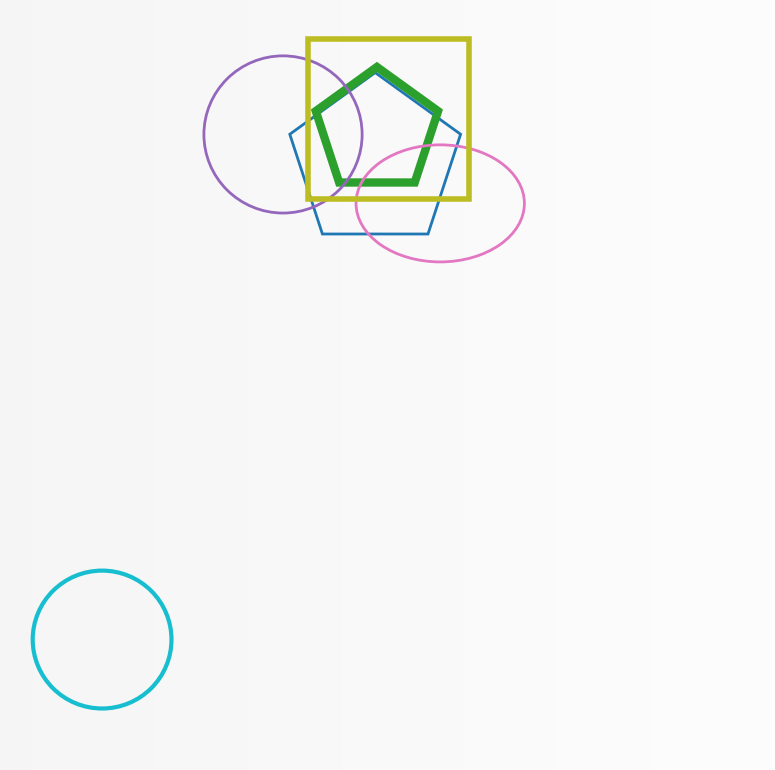[{"shape": "pentagon", "thickness": 1, "radius": 0.58, "center": [0.484, 0.79]}, {"shape": "pentagon", "thickness": 3, "radius": 0.41, "center": [0.486, 0.83]}, {"shape": "circle", "thickness": 1, "radius": 0.51, "center": [0.365, 0.825]}, {"shape": "oval", "thickness": 1, "radius": 0.54, "center": [0.568, 0.736]}, {"shape": "square", "thickness": 2, "radius": 0.52, "center": [0.501, 0.845]}, {"shape": "circle", "thickness": 1.5, "radius": 0.45, "center": [0.132, 0.169]}]